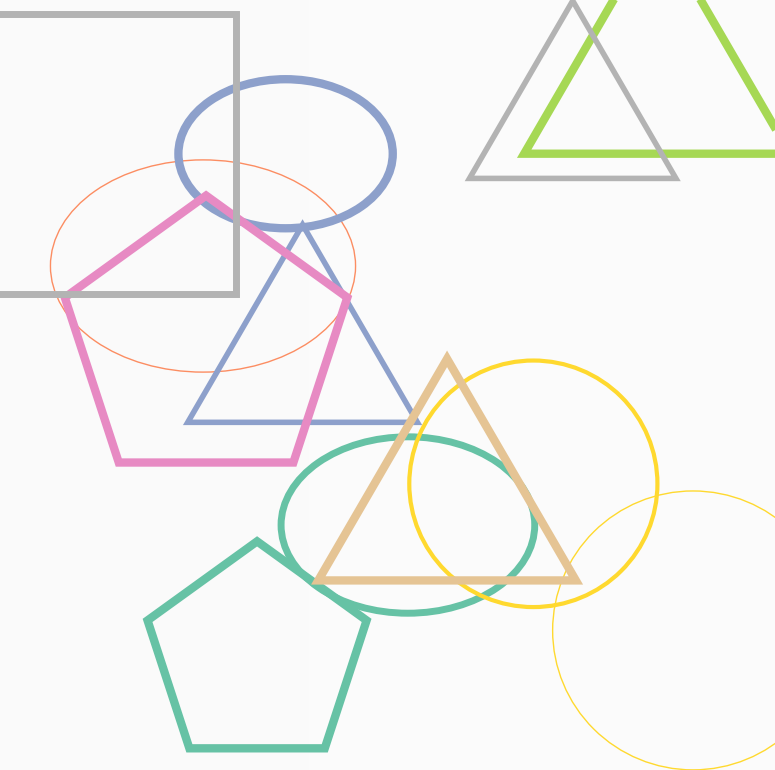[{"shape": "pentagon", "thickness": 3, "radius": 0.74, "center": [0.332, 0.148]}, {"shape": "oval", "thickness": 2.5, "radius": 0.82, "center": [0.526, 0.318]}, {"shape": "oval", "thickness": 0.5, "radius": 0.98, "center": [0.262, 0.655]}, {"shape": "triangle", "thickness": 2, "radius": 0.86, "center": [0.39, 0.537]}, {"shape": "oval", "thickness": 3, "radius": 0.69, "center": [0.368, 0.8]}, {"shape": "pentagon", "thickness": 3, "radius": 0.96, "center": [0.266, 0.554]}, {"shape": "triangle", "thickness": 3, "radius": 0.99, "center": [0.848, 0.899]}, {"shape": "circle", "thickness": 0.5, "radius": 0.91, "center": [0.894, 0.181]}, {"shape": "circle", "thickness": 1.5, "radius": 0.8, "center": [0.688, 0.372]}, {"shape": "triangle", "thickness": 3, "radius": 0.96, "center": [0.577, 0.342]}, {"shape": "square", "thickness": 2.5, "radius": 0.91, "center": [0.122, 0.8]}, {"shape": "triangle", "thickness": 2, "radius": 0.77, "center": [0.739, 0.845]}]